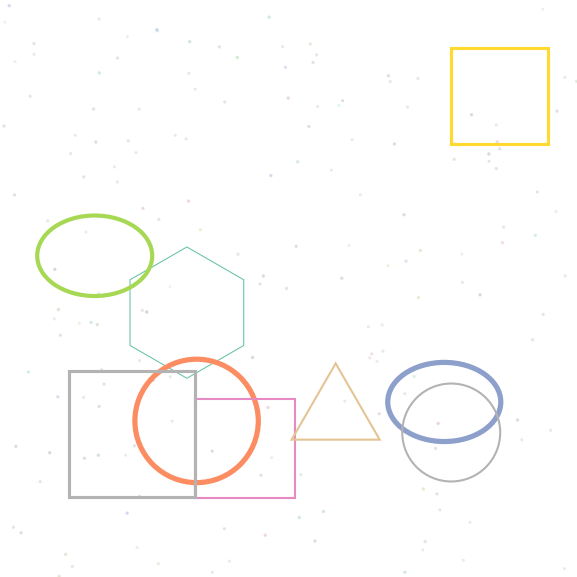[{"shape": "hexagon", "thickness": 0.5, "radius": 0.57, "center": [0.324, 0.458]}, {"shape": "circle", "thickness": 2.5, "radius": 0.53, "center": [0.34, 0.27]}, {"shape": "oval", "thickness": 2.5, "radius": 0.49, "center": [0.769, 0.303]}, {"shape": "square", "thickness": 1, "radius": 0.43, "center": [0.424, 0.223]}, {"shape": "oval", "thickness": 2, "radius": 0.5, "center": [0.164, 0.556]}, {"shape": "square", "thickness": 1.5, "radius": 0.42, "center": [0.865, 0.833]}, {"shape": "triangle", "thickness": 1, "radius": 0.44, "center": [0.581, 0.282]}, {"shape": "square", "thickness": 1.5, "radius": 0.55, "center": [0.229, 0.247]}, {"shape": "circle", "thickness": 1, "radius": 0.42, "center": [0.781, 0.25]}]